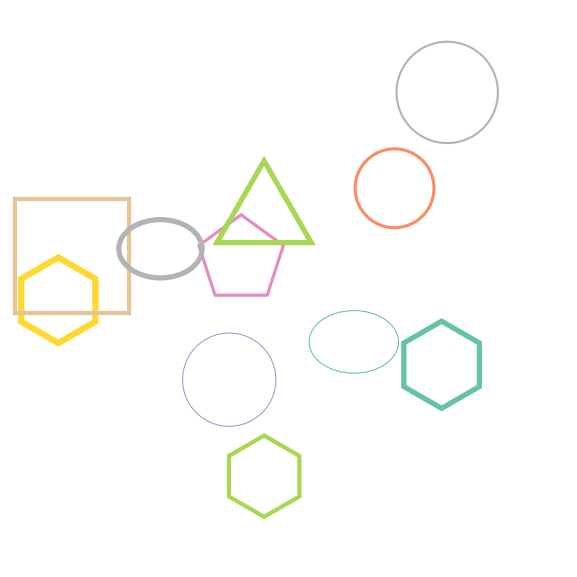[{"shape": "hexagon", "thickness": 2.5, "radius": 0.38, "center": [0.765, 0.367]}, {"shape": "oval", "thickness": 0.5, "radius": 0.39, "center": [0.613, 0.407]}, {"shape": "circle", "thickness": 1.5, "radius": 0.34, "center": [0.683, 0.673]}, {"shape": "circle", "thickness": 0.5, "radius": 0.4, "center": [0.397, 0.342]}, {"shape": "pentagon", "thickness": 1.5, "radius": 0.38, "center": [0.418, 0.55]}, {"shape": "triangle", "thickness": 2.5, "radius": 0.47, "center": [0.457, 0.626]}, {"shape": "hexagon", "thickness": 2, "radius": 0.35, "center": [0.457, 0.175]}, {"shape": "hexagon", "thickness": 3, "radius": 0.37, "center": [0.101, 0.479]}, {"shape": "square", "thickness": 2, "radius": 0.49, "center": [0.124, 0.556]}, {"shape": "circle", "thickness": 1, "radius": 0.44, "center": [0.774, 0.839]}, {"shape": "oval", "thickness": 2.5, "radius": 0.36, "center": [0.278, 0.568]}]